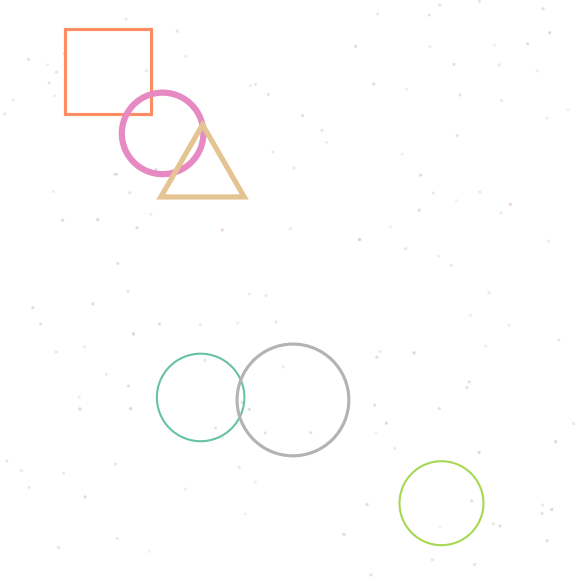[{"shape": "circle", "thickness": 1, "radius": 0.38, "center": [0.347, 0.311]}, {"shape": "square", "thickness": 1.5, "radius": 0.37, "center": [0.187, 0.875]}, {"shape": "circle", "thickness": 3, "radius": 0.35, "center": [0.282, 0.768]}, {"shape": "circle", "thickness": 1, "radius": 0.36, "center": [0.764, 0.128]}, {"shape": "triangle", "thickness": 2.5, "radius": 0.42, "center": [0.351, 0.7]}, {"shape": "circle", "thickness": 1.5, "radius": 0.48, "center": [0.507, 0.307]}]